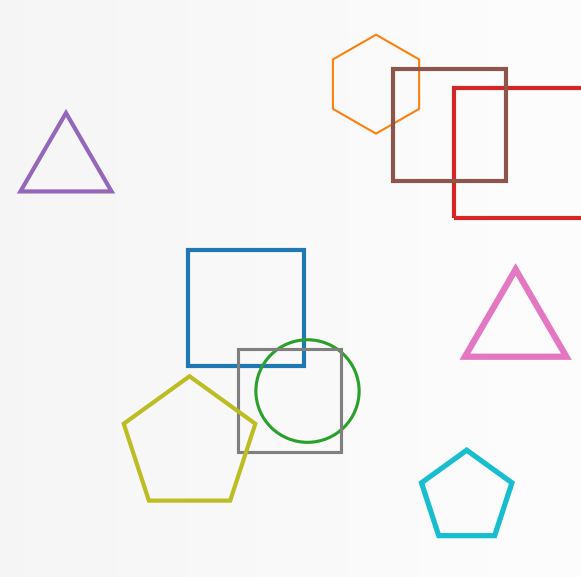[{"shape": "square", "thickness": 2, "radius": 0.5, "center": [0.423, 0.466]}, {"shape": "hexagon", "thickness": 1, "radius": 0.43, "center": [0.647, 0.853]}, {"shape": "circle", "thickness": 1.5, "radius": 0.44, "center": [0.529, 0.322]}, {"shape": "square", "thickness": 2, "radius": 0.56, "center": [0.893, 0.734]}, {"shape": "triangle", "thickness": 2, "radius": 0.45, "center": [0.114, 0.713]}, {"shape": "square", "thickness": 2, "radius": 0.49, "center": [0.773, 0.782]}, {"shape": "triangle", "thickness": 3, "radius": 0.5, "center": [0.887, 0.432]}, {"shape": "square", "thickness": 1.5, "radius": 0.45, "center": [0.498, 0.306]}, {"shape": "pentagon", "thickness": 2, "radius": 0.6, "center": [0.326, 0.229]}, {"shape": "pentagon", "thickness": 2.5, "radius": 0.41, "center": [0.803, 0.138]}]